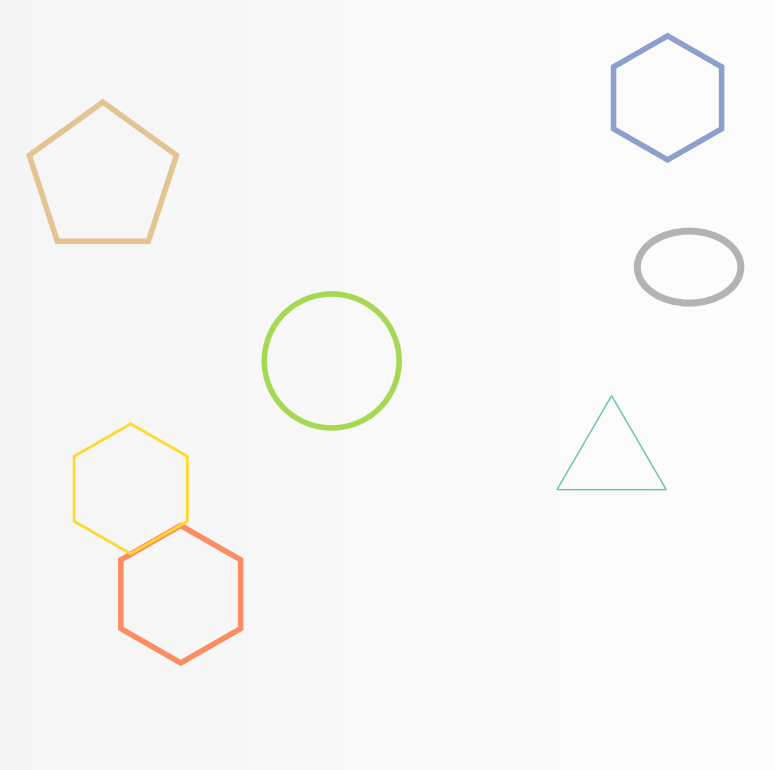[{"shape": "triangle", "thickness": 0.5, "radius": 0.41, "center": [0.789, 0.405]}, {"shape": "hexagon", "thickness": 2, "radius": 0.45, "center": [0.233, 0.228]}, {"shape": "hexagon", "thickness": 2, "radius": 0.4, "center": [0.861, 0.873]}, {"shape": "circle", "thickness": 2, "radius": 0.43, "center": [0.428, 0.531]}, {"shape": "hexagon", "thickness": 1, "radius": 0.42, "center": [0.169, 0.365]}, {"shape": "pentagon", "thickness": 2, "radius": 0.5, "center": [0.133, 0.767]}, {"shape": "oval", "thickness": 2.5, "radius": 0.33, "center": [0.889, 0.653]}]